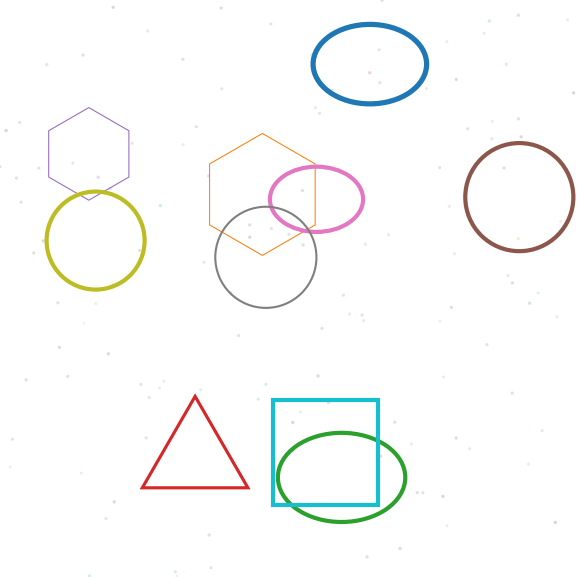[{"shape": "oval", "thickness": 2.5, "radius": 0.49, "center": [0.64, 0.888]}, {"shape": "hexagon", "thickness": 0.5, "radius": 0.53, "center": [0.454, 0.662]}, {"shape": "oval", "thickness": 2, "radius": 0.55, "center": [0.591, 0.172]}, {"shape": "triangle", "thickness": 1.5, "radius": 0.53, "center": [0.338, 0.207]}, {"shape": "hexagon", "thickness": 0.5, "radius": 0.4, "center": [0.154, 0.733]}, {"shape": "circle", "thickness": 2, "radius": 0.47, "center": [0.899, 0.658]}, {"shape": "oval", "thickness": 2, "radius": 0.4, "center": [0.548, 0.654]}, {"shape": "circle", "thickness": 1, "radius": 0.44, "center": [0.46, 0.554]}, {"shape": "circle", "thickness": 2, "radius": 0.42, "center": [0.166, 0.583]}, {"shape": "square", "thickness": 2, "radius": 0.46, "center": [0.564, 0.216]}]